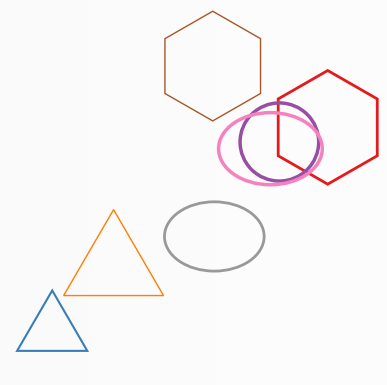[{"shape": "hexagon", "thickness": 2, "radius": 0.74, "center": [0.846, 0.669]}, {"shape": "triangle", "thickness": 1.5, "radius": 0.52, "center": [0.135, 0.141]}, {"shape": "circle", "thickness": 2.5, "radius": 0.51, "center": [0.721, 0.631]}, {"shape": "triangle", "thickness": 1, "radius": 0.74, "center": [0.293, 0.307]}, {"shape": "hexagon", "thickness": 1, "radius": 0.71, "center": [0.549, 0.828]}, {"shape": "oval", "thickness": 2.5, "radius": 0.67, "center": [0.698, 0.614]}, {"shape": "oval", "thickness": 2, "radius": 0.64, "center": [0.553, 0.386]}]